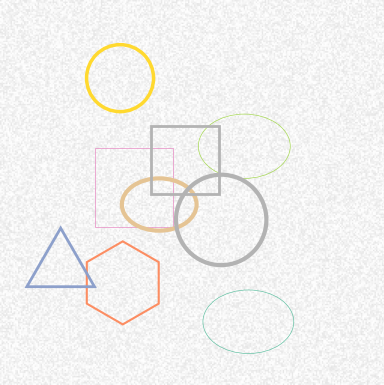[{"shape": "oval", "thickness": 0.5, "radius": 0.59, "center": [0.645, 0.164]}, {"shape": "hexagon", "thickness": 1.5, "radius": 0.54, "center": [0.319, 0.265]}, {"shape": "triangle", "thickness": 2, "radius": 0.51, "center": [0.158, 0.306]}, {"shape": "square", "thickness": 0.5, "radius": 0.51, "center": [0.348, 0.514]}, {"shape": "oval", "thickness": 0.5, "radius": 0.6, "center": [0.635, 0.62]}, {"shape": "circle", "thickness": 2.5, "radius": 0.43, "center": [0.312, 0.797]}, {"shape": "oval", "thickness": 3, "radius": 0.49, "center": [0.414, 0.469]}, {"shape": "square", "thickness": 2, "radius": 0.44, "center": [0.48, 0.585]}, {"shape": "circle", "thickness": 3, "radius": 0.59, "center": [0.574, 0.429]}]